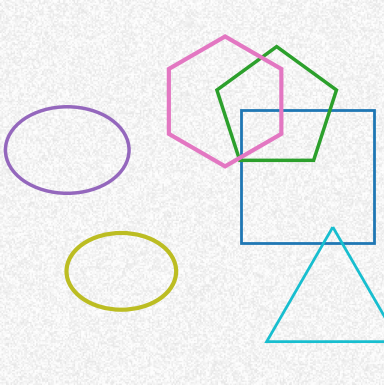[{"shape": "square", "thickness": 2, "radius": 0.86, "center": [0.798, 0.542]}, {"shape": "pentagon", "thickness": 2.5, "radius": 0.82, "center": [0.719, 0.716]}, {"shape": "oval", "thickness": 2.5, "radius": 0.8, "center": [0.175, 0.61]}, {"shape": "hexagon", "thickness": 3, "radius": 0.84, "center": [0.585, 0.737]}, {"shape": "oval", "thickness": 3, "radius": 0.71, "center": [0.315, 0.295]}, {"shape": "triangle", "thickness": 2, "radius": 0.99, "center": [0.864, 0.212]}]